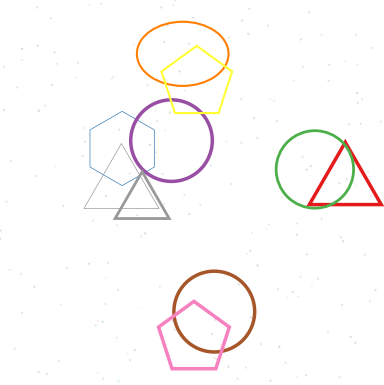[{"shape": "triangle", "thickness": 2.5, "radius": 0.54, "center": [0.897, 0.523]}, {"shape": "hexagon", "thickness": 0.5, "radius": 0.48, "center": [0.317, 0.614]}, {"shape": "circle", "thickness": 2, "radius": 0.5, "center": [0.818, 0.56]}, {"shape": "circle", "thickness": 2.5, "radius": 0.53, "center": [0.445, 0.635]}, {"shape": "oval", "thickness": 1.5, "radius": 0.6, "center": [0.475, 0.86]}, {"shape": "pentagon", "thickness": 1.5, "radius": 0.48, "center": [0.511, 0.784]}, {"shape": "circle", "thickness": 2.5, "radius": 0.52, "center": [0.557, 0.191]}, {"shape": "pentagon", "thickness": 2.5, "radius": 0.48, "center": [0.504, 0.121]}, {"shape": "triangle", "thickness": 2, "radius": 0.41, "center": [0.369, 0.473]}, {"shape": "triangle", "thickness": 0.5, "radius": 0.56, "center": [0.315, 0.514]}]